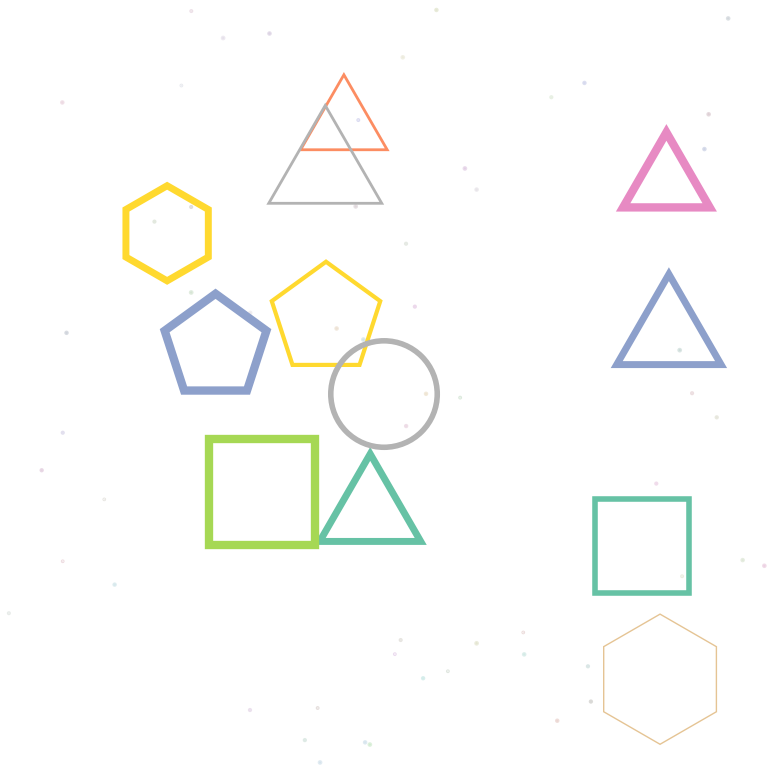[{"shape": "triangle", "thickness": 2.5, "radius": 0.38, "center": [0.481, 0.335]}, {"shape": "square", "thickness": 2, "radius": 0.31, "center": [0.834, 0.291]}, {"shape": "triangle", "thickness": 1, "radius": 0.32, "center": [0.447, 0.838]}, {"shape": "triangle", "thickness": 2.5, "radius": 0.39, "center": [0.869, 0.566]}, {"shape": "pentagon", "thickness": 3, "radius": 0.35, "center": [0.28, 0.549]}, {"shape": "triangle", "thickness": 3, "radius": 0.32, "center": [0.865, 0.763]}, {"shape": "square", "thickness": 3, "radius": 0.34, "center": [0.341, 0.361]}, {"shape": "hexagon", "thickness": 2.5, "radius": 0.31, "center": [0.217, 0.697]}, {"shape": "pentagon", "thickness": 1.5, "radius": 0.37, "center": [0.423, 0.586]}, {"shape": "hexagon", "thickness": 0.5, "radius": 0.42, "center": [0.857, 0.118]}, {"shape": "circle", "thickness": 2, "radius": 0.35, "center": [0.499, 0.488]}, {"shape": "triangle", "thickness": 1, "radius": 0.42, "center": [0.422, 0.778]}]